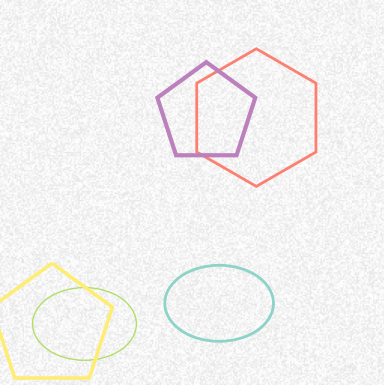[{"shape": "oval", "thickness": 2, "radius": 0.71, "center": [0.569, 0.212]}, {"shape": "hexagon", "thickness": 2, "radius": 0.89, "center": [0.666, 0.695]}, {"shape": "oval", "thickness": 1, "radius": 0.67, "center": [0.219, 0.159]}, {"shape": "pentagon", "thickness": 3, "radius": 0.67, "center": [0.536, 0.705]}, {"shape": "pentagon", "thickness": 2.5, "radius": 0.82, "center": [0.135, 0.152]}]